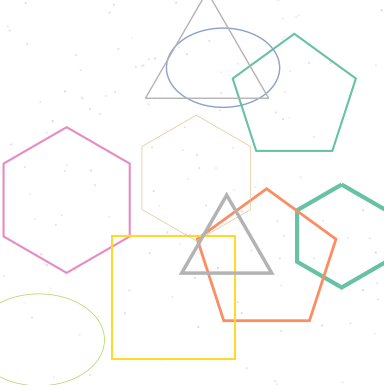[{"shape": "hexagon", "thickness": 3, "radius": 0.67, "center": [0.887, 0.387]}, {"shape": "pentagon", "thickness": 1.5, "radius": 0.84, "center": [0.764, 0.744]}, {"shape": "pentagon", "thickness": 2, "radius": 0.95, "center": [0.692, 0.32]}, {"shape": "oval", "thickness": 1, "radius": 0.74, "center": [0.579, 0.824]}, {"shape": "hexagon", "thickness": 1.5, "radius": 0.95, "center": [0.173, 0.48]}, {"shape": "oval", "thickness": 0.5, "radius": 0.85, "center": [0.101, 0.117]}, {"shape": "square", "thickness": 1.5, "radius": 0.8, "center": [0.451, 0.227]}, {"shape": "hexagon", "thickness": 0.5, "radius": 0.82, "center": [0.51, 0.538]}, {"shape": "triangle", "thickness": 1, "radius": 0.92, "center": [0.538, 0.837]}, {"shape": "triangle", "thickness": 2.5, "radius": 0.68, "center": [0.589, 0.358]}]